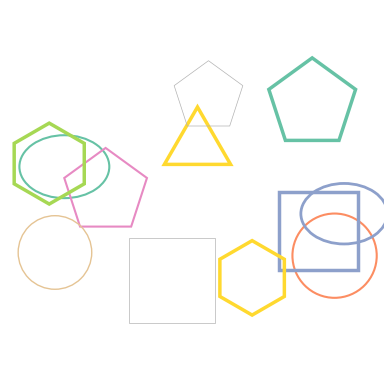[{"shape": "pentagon", "thickness": 2.5, "radius": 0.59, "center": [0.811, 0.731]}, {"shape": "oval", "thickness": 1.5, "radius": 0.58, "center": [0.167, 0.567]}, {"shape": "circle", "thickness": 1.5, "radius": 0.55, "center": [0.869, 0.336]}, {"shape": "oval", "thickness": 2, "radius": 0.56, "center": [0.894, 0.445]}, {"shape": "square", "thickness": 2.5, "radius": 0.51, "center": [0.827, 0.401]}, {"shape": "pentagon", "thickness": 1.5, "radius": 0.56, "center": [0.274, 0.503]}, {"shape": "hexagon", "thickness": 2.5, "radius": 0.53, "center": [0.128, 0.575]}, {"shape": "hexagon", "thickness": 2.5, "radius": 0.48, "center": [0.655, 0.278]}, {"shape": "triangle", "thickness": 2.5, "radius": 0.5, "center": [0.513, 0.623]}, {"shape": "circle", "thickness": 1, "radius": 0.48, "center": [0.143, 0.344]}, {"shape": "square", "thickness": 0.5, "radius": 0.55, "center": [0.447, 0.271]}, {"shape": "pentagon", "thickness": 0.5, "radius": 0.47, "center": [0.542, 0.749]}]